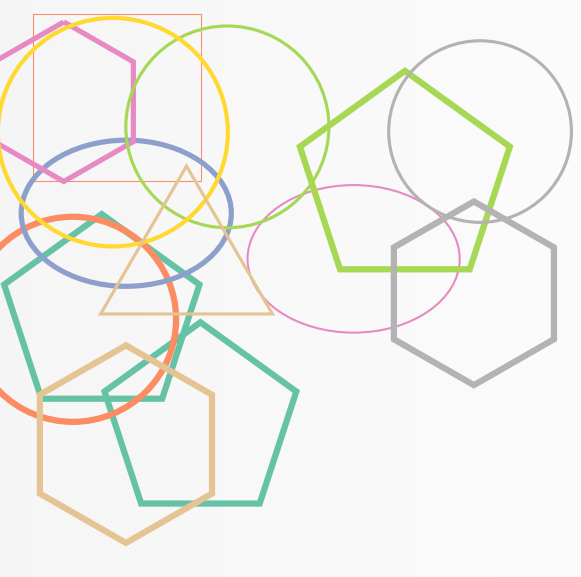[{"shape": "pentagon", "thickness": 3, "radius": 0.87, "center": [0.345, 0.268]}, {"shape": "pentagon", "thickness": 3, "radius": 0.88, "center": [0.175, 0.452]}, {"shape": "circle", "thickness": 3, "radius": 0.89, "center": [0.125, 0.446]}, {"shape": "square", "thickness": 0.5, "radius": 0.72, "center": [0.202, 0.83]}, {"shape": "oval", "thickness": 2.5, "radius": 0.9, "center": [0.217, 0.63]}, {"shape": "oval", "thickness": 1, "radius": 0.91, "center": [0.608, 0.551]}, {"shape": "hexagon", "thickness": 2.5, "radius": 0.69, "center": [0.11, 0.823]}, {"shape": "pentagon", "thickness": 3, "radius": 0.95, "center": [0.697, 0.686]}, {"shape": "circle", "thickness": 1.5, "radius": 0.87, "center": [0.391, 0.779]}, {"shape": "circle", "thickness": 2, "radius": 0.99, "center": [0.194, 0.77]}, {"shape": "triangle", "thickness": 1.5, "radius": 0.85, "center": [0.321, 0.541]}, {"shape": "hexagon", "thickness": 3, "radius": 0.86, "center": [0.217, 0.23]}, {"shape": "hexagon", "thickness": 3, "radius": 0.8, "center": [0.815, 0.491]}, {"shape": "circle", "thickness": 1.5, "radius": 0.79, "center": [0.826, 0.771]}]